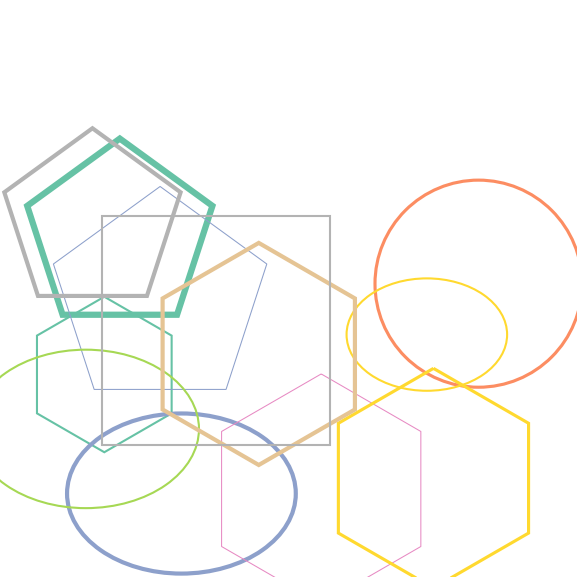[{"shape": "hexagon", "thickness": 1, "radius": 0.67, "center": [0.181, 0.351]}, {"shape": "pentagon", "thickness": 3, "radius": 0.84, "center": [0.207, 0.591]}, {"shape": "circle", "thickness": 1.5, "radius": 0.9, "center": [0.829, 0.508]}, {"shape": "pentagon", "thickness": 0.5, "radius": 0.97, "center": [0.277, 0.482]}, {"shape": "oval", "thickness": 2, "radius": 0.99, "center": [0.314, 0.145]}, {"shape": "hexagon", "thickness": 0.5, "radius": 1.0, "center": [0.556, 0.152]}, {"shape": "oval", "thickness": 1, "radius": 0.98, "center": [0.149, 0.256]}, {"shape": "hexagon", "thickness": 1.5, "radius": 0.95, "center": [0.751, 0.171]}, {"shape": "oval", "thickness": 1, "radius": 0.7, "center": [0.739, 0.42]}, {"shape": "hexagon", "thickness": 2, "radius": 0.96, "center": [0.448, 0.386]}, {"shape": "pentagon", "thickness": 2, "radius": 0.8, "center": [0.16, 0.617]}, {"shape": "square", "thickness": 1, "radius": 0.99, "center": [0.374, 0.427]}]